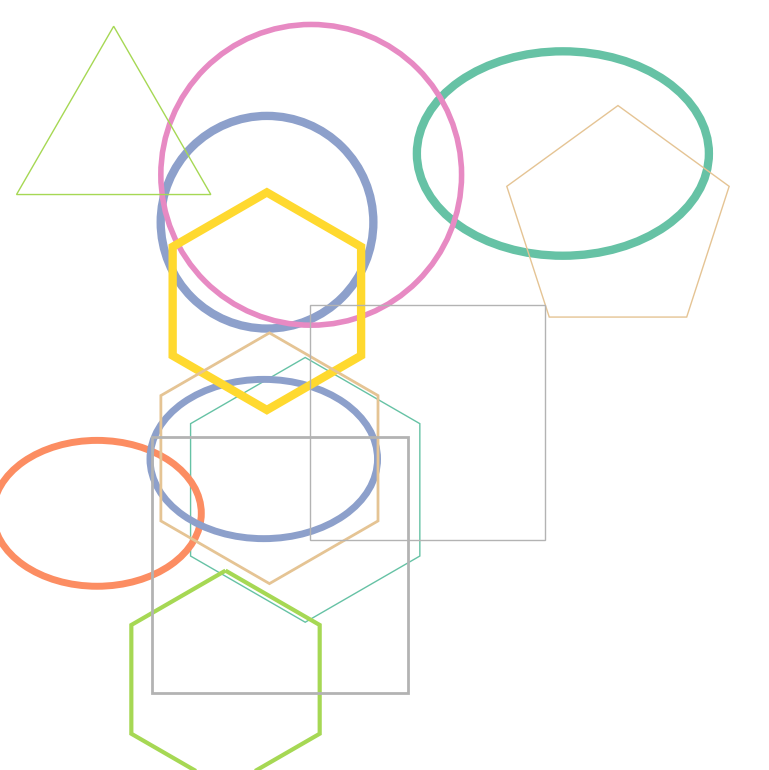[{"shape": "hexagon", "thickness": 0.5, "radius": 0.86, "center": [0.396, 0.364]}, {"shape": "oval", "thickness": 3, "radius": 0.95, "center": [0.731, 0.801]}, {"shape": "oval", "thickness": 2.5, "radius": 0.68, "center": [0.126, 0.333]}, {"shape": "oval", "thickness": 2.5, "radius": 0.74, "center": [0.343, 0.404]}, {"shape": "circle", "thickness": 3, "radius": 0.69, "center": [0.347, 0.711]}, {"shape": "circle", "thickness": 2, "radius": 0.98, "center": [0.404, 0.773]}, {"shape": "triangle", "thickness": 0.5, "radius": 0.73, "center": [0.148, 0.82]}, {"shape": "hexagon", "thickness": 1.5, "radius": 0.71, "center": [0.293, 0.118]}, {"shape": "hexagon", "thickness": 3, "radius": 0.71, "center": [0.347, 0.609]}, {"shape": "hexagon", "thickness": 1, "radius": 0.81, "center": [0.35, 0.405]}, {"shape": "pentagon", "thickness": 0.5, "radius": 0.76, "center": [0.803, 0.711]}, {"shape": "square", "thickness": 1, "radius": 0.83, "center": [0.363, 0.266]}, {"shape": "square", "thickness": 0.5, "radius": 0.76, "center": [0.555, 0.452]}]